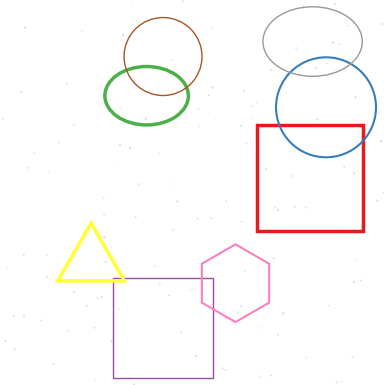[{"shape": "square", "thickness": 2.5, "radius": 0.69, "center": [0.804, 0.539]}, {"shape": "circle", "thickness": 1.5, "radius": 0.65, "center": [0.847, 0.721]}, {"shape": "oval", "thickness": 2.5, "radius": 0.54, "center": [0.381, 0.751]}, {"shape": "square", "thickness": 1, "radius": 0.65, "center": [0.423, 0.148]}, {"shape": "triangle", "thickness": 2.5, "radius": 0.5, "center": [0.237, 0.32]}, {"shape": "circle", "thickness": 1, "radius": 0.51, "center": [0.423, 0.853]}, {"shape": "hexagon", "thickness": 1.5, "radius": 0.5, "center": [0.612, 0.264]}, {"shape": "oval", "thickness": 1, "radius": 0.65, "center": [0.812, 0.892]}]